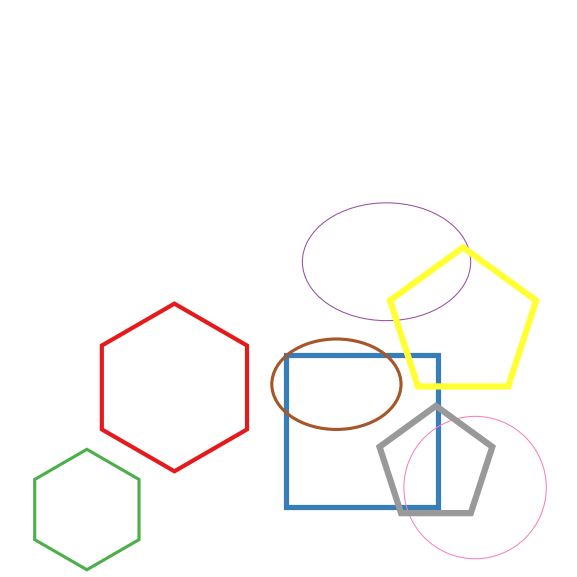[{"shape": "hexagon", "thickness": 2, "radius": 0.73, "center": [0.302, 0.328]}, {"shape": "square", "thickness": 2.5, "radius": 0.66, "center": [0.627, 0.253]}, {"shape": "hexagon", "thickness": 1.5, "radius": 0.52, "center": [0.15, 0.117]}, {"shape": "oval", "thickness": 0.5, "radius": 0.73, "center": [0.669, 0.546]}, {"shape": "pentagon", "thickness": 3, "radius": 0.67, "center": [0.802, 0.438]}, {"shape": "oval", "thickness": 1.5, "radius": 0.56, "center": [0.583, 0.334]}, {"shape": "circle", "thickness": 0.5, "radius": 0.62, "center": [0.823, 0.155]}, {"shape": "pentagon", "thickness": 3, "radius": 0.51, "center": [0.755, 0.194]}]